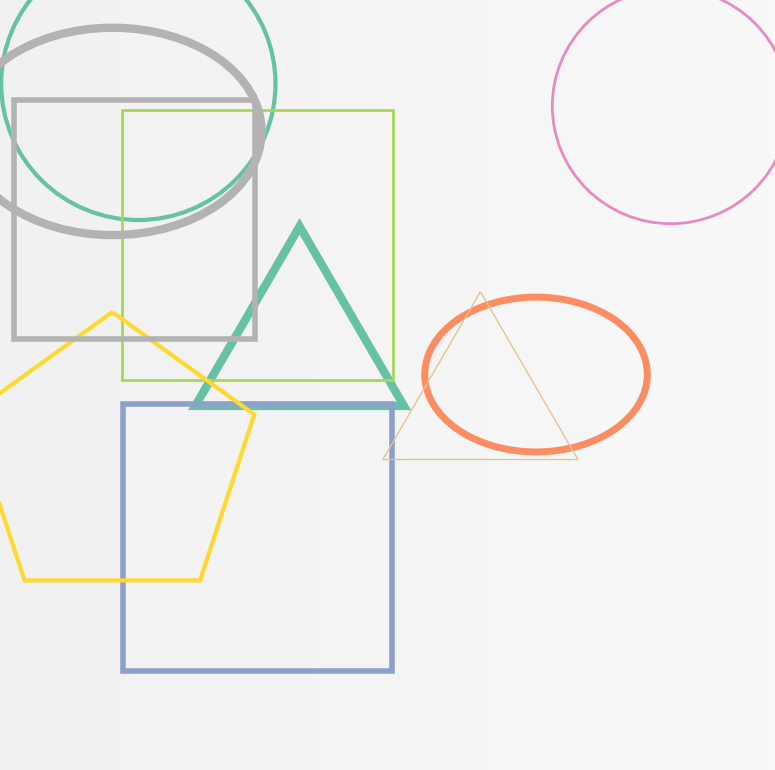[{"shape": "circle", "thickness": 1.5, "radius": 0.88, "center": [0.179, 0.891]}, {"shape": "triangle", "thickness": 3, "radius": 0.78, "center": [0.387, 0.551]}, {"shape": "oval", "thickness": 2.5, "radius": 0.72, "center": [0.692, 0.514]}, {"shape": "square", "thickness": 2, "radius": 0.87, "center": [0.332, 0.302]}, {"shape": "circle", "thickness": 1, "radius": 0.76, "center": [0.865, 0.862]}, {"shape": "square", "thickness": 1, "radius": 0.87, "center": [0.333, 0.682]}, {"shape": "pentagon", "thickness": 1.5, "radius": 0.96, "center": [0.145, 0.402]}, {"shape": "triangle", "thickness": 0.5, "radius": 0.73, "center": [0.62, 0.476]}, {"shape": "oval", "thickness": 3, "radius": 0.96, "center": [0.145, 0.829]}, {"shape": "square", "thickness": 2, "radius": 0.78, "center": [0.173, 0.715]}]